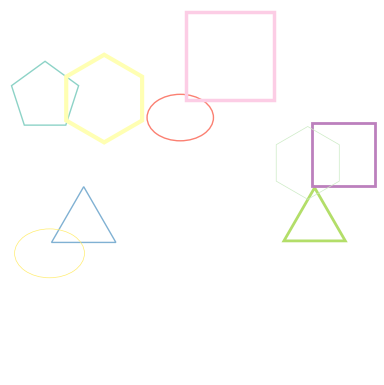[{"shape": "pentagon", "thickness": 1, "radius": 0.46, "center": [0.117, 0.749]}, {"shape": "hexagon", "thickness": 3, "radius": 0.57, "center": [0.271, 0.744]}, {"shape": "oval", "thickness": 1, "radius": 0.43, "center": [0.468, 0.695]}, {"shape": "triangle", "thickness": 1, "radius": 0.48, "center": [0.217, 0.419]}, {"shape": "triangle", "thickness": 2, "radius": 0.46, "center": [0.817, 0.42]}, {"shape": "square", "thickness": 2.5, "radius": 0.57, "center": [0.597, 0.856]}, {"shape": "square", "thickness": 2, "radius": 0.41, "center": [0.891, 0.599]}, {"shape": "hexagon", "thickness": 0.5, "radius": 0.47, "center": [0.799, 0.577]}, {"shape": "oval", "thickness": 0.5, "radius": 0.45, "center": [0.129, 0.342]}]